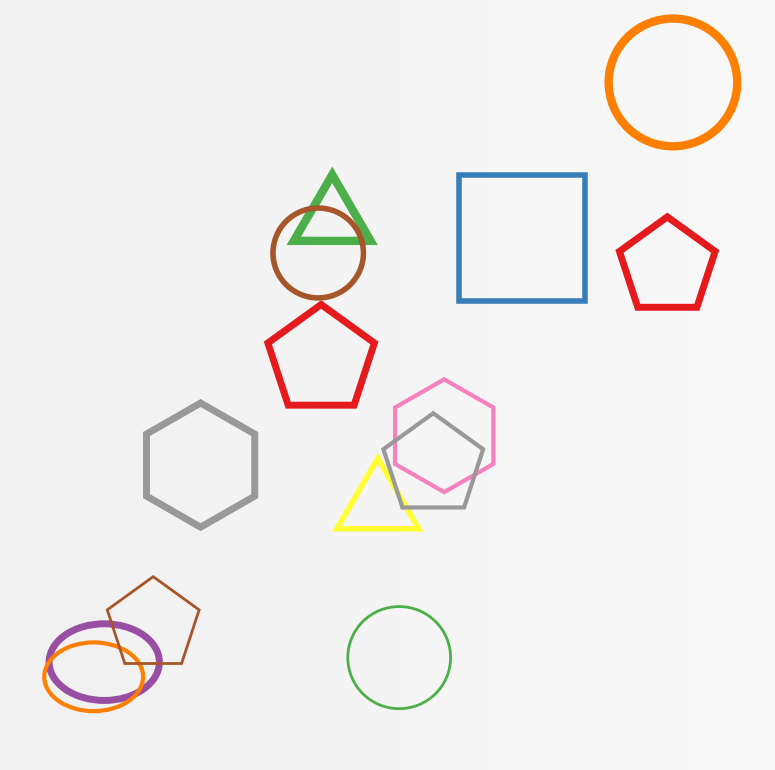[{"shape": "pentagon", "thickness": 2.5, "radius": 0.32, "center": [0.861, 0.653]}, {"shape": "pentagon", "thickness": 2.5, "radius": 0.36, "center": [0.414, 0.532]}, {"shape": "square", "thickness": 2, "radius": 0.41, "center": [0.674, 0.691]}, {"shape": "circle", "thickness": 1, "radius": 0.33, "center": [0.515, 0.146]}, {"shape": "triangle", "thickness": 3, "radius": 0.29, "center": [0.429, 0.716]}, {"shape": "oval", "thickness": 2.5, "radius": 0.36, "center": [0.135, 0.14]}, {"shape": "oval", "thickness": 1.5, "radius": 0.32, "center": [0.121, 0.121]}, {"shape": "circle", "thickness": 3, "radius": 0.41, "center": [0.868, 0.893]}, {"shape": "triangle", "thickness": 2, "radius": 0.31, "center": [0.488, 0.344]}, {"shape": "circle", "thickness": 2, "radius": 0.29, "center": [0.411, 0.671]}, {"shape": "pentagon", "thickness": 1, "radius": 0.31, "center": [0.198, 0.189]}, {"shape": "hexagon", "thickness": 1.5, "radius": 0.37, "center": [0.573, 0.434]}, {"shape": "pentagon", "thickness": 1.5, "radius": 0.34, "center": [0.559, 0.396]}, {"shape": "hexagon", "thickness": 2.5, "radius": 0.4, "center": [0.259, 0.396]}]